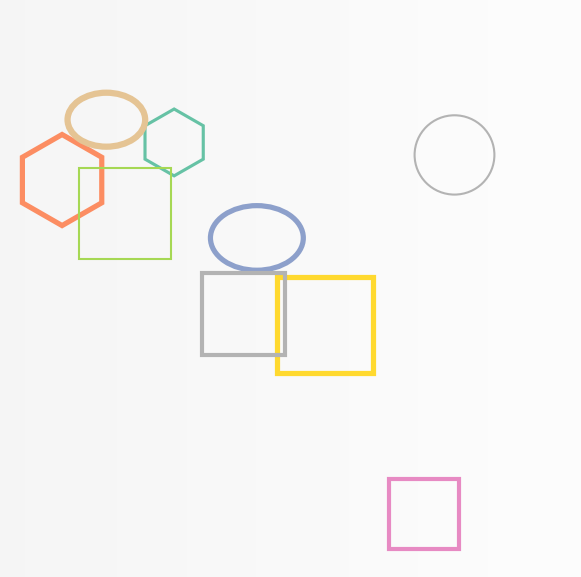[{"shape": "hexagon", "thickness": 1.5, "radius": 0.29, "center": [0.3, 0.752]}, {"shape": "hexagon", "thickness": 2.5, "radius": 0.39, "center": [0.107, 0.687]}, {"shape": "oval", "thickness": 2.5, "radius": 0.4, "center": [0.442, 0.587]}, {"shape": "square", "thickness": 2, "radius": 0.3, "center": [0.73, 0.11]}, {"shape": "square", "thickness": 1, "radius": 0.4, "center": [0.215, 0.629]}, {"shape": "square", "thickness": 2.5, "radius": 0.42, "center": [0.559, 0.437]}, {"shape": "oval", "thickness": 3, "radius": 0.33, "center": [0.183, 0.792]}, {"shape": "square", "thickness": 2, "radius": 0.35, "center": [0.419, 0.455]}, {"shape": "circle", "thickness": 1, "radius": 0.34, "center": [0.782, 0.731]}]